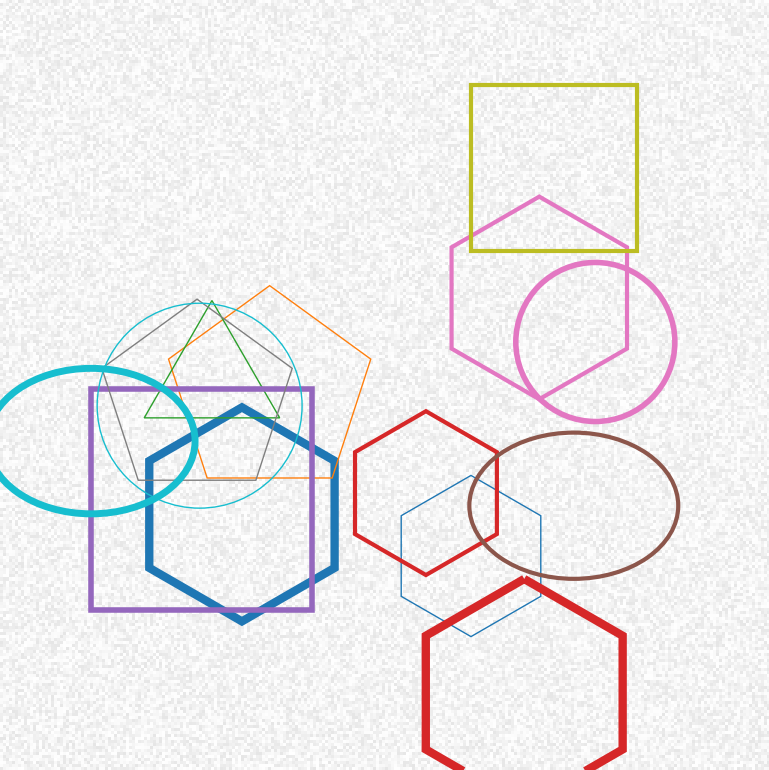[{"shape": "hexagon", "thickness": 0.5, "radius": 0.52, "center": [0.612, 0.278]}, {"shape": "hexagon", "thickness": 3, "radius": 0.69, "center": [0.314, 0.332]}, {"shape": "pentagon", "thickness": 0.5, "radius": 0.69, "center": [0.35, 0.491]}, {"shape": "triangle", "thickness": 0.5, "radius": 0.51, "center": [0.275, 0.508]}, {"shape": "hexagon", "thickness": 3, "radius": 0.74, "center": [0.681, 0.101]}, {"shape": "hexagon", "thickness": 1.5, "radius": 0.53, "center": [0.553, 0.36]}, {"shape": "square", "thickness": 2, "radius": 0.72, "center": [0.262, 0.351]}, {"shape": "oval", "thickness": 1.5, "radius": 0.68, "center": [0.745, 0.343]}, {"shape": "circle", "thickness": 2, "radius": 0.52, "center": [0.773, 0.556]}, {"shape": "hexagon", "thickness": 1.5, "radius": 0.66, "center": [0.7, 0.613]}, {"shape": "pentagon", "thickness": 0.5, "radius": 0.65, "center": [0.256, 0.481]}, {"shape": "square", "thickness": 1.5, "radius": 0.54, "center": [0.719, 0.782]}, {"shape": "circle", "thickness": 0.5, "radius": 0.67, "center": [0.259, 0.473]}, {"shape": "oval", "thickness": 2.5, "radius": 0.67, "center": [0.118, 0.427]}]